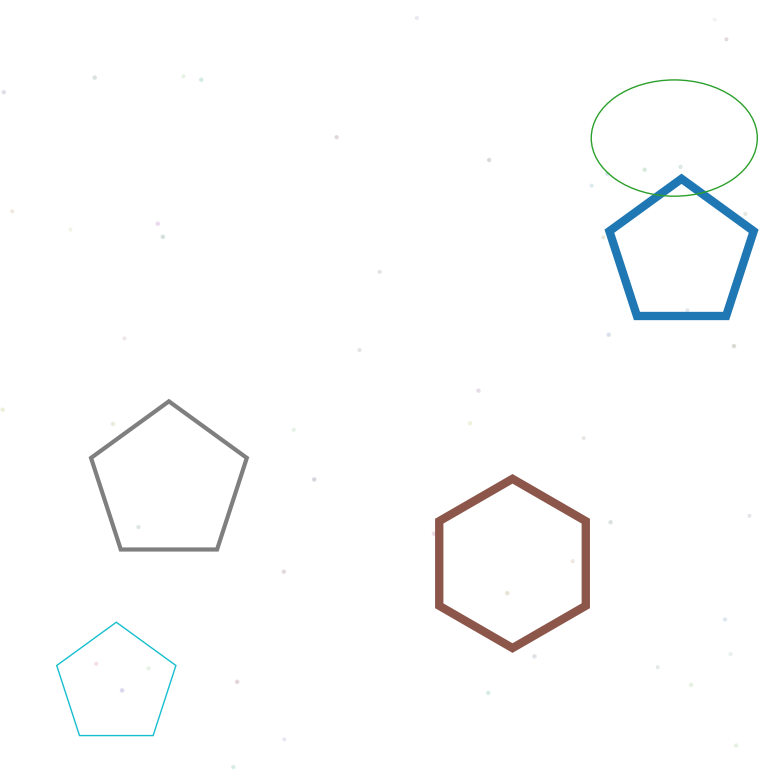[{"shape": "pentagon", "thickness": 3, "radius": 0.49, "center": [0.885, 0.669]}, {"shape": "oval", "thickness": 0.5, "radius": 0.54, "center": [0.876, 0.821]}, {"shape": "hexagon", "thickness": 3, "radius": 0.55, "center": [0.666, 0.268]}, {"shape": "pentagon", "thickness": 1.5, "radius": 0.53, "center": [0.219, 0.372]}, {"shape": "pentagon", "thickness": 0.5, "radius": 0.41, "center": [0.151, 0.111]}]